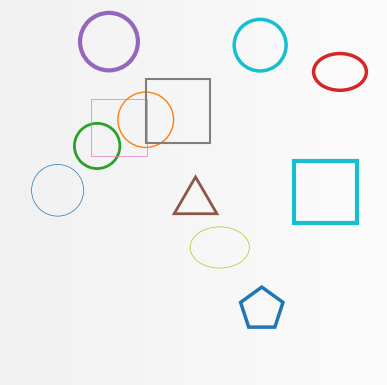[{"shape": "circle", "thickness": 0.5, "radius": 0.34, "center": [0.149, 0.506]}, {"shape": "pentagon", "thickness": 2.5, "radius": 0.29, "center": [0.676, 0.197]}, {"shape": "circle", "thickness": 1, "radius": 0.36, "center": [0.376, 0.689]}, {"shape": "circle", "thickness": 2, "radius": 0.29, "center": [0.251, 0.621]}, {"shape": "oval", "thickness": 2.5, "radius": 0.34, "center": [0.877, 0.813]}, {"shape": "circle", "thickness": 3, "radius": 0.37, "center": [0.281, 0.892]}, {"shape": "triangle", "thickness": 2, "radius": 0.32, "center": [0.505, 0.477]}, {"shape": "square", "thickness": 0.5, "radius": 0.37, "center": [0.307, 0.669]}, {"shape": "square", "thickness": 1.5, "radius": 0.41, "center": [0.459, 0.712]}, {"shape": "oval", "thickness": 0.5, "radius": 0.38, "center": [0.567, 0.357]}, {"shape": "circle", "thickness": 2.5, "radius": 0.33, "center": [0.671, 0.883]}, {"shape": "square", "thickness": 3, "radius": 0.4, "center": [0.841, 0.501]}]